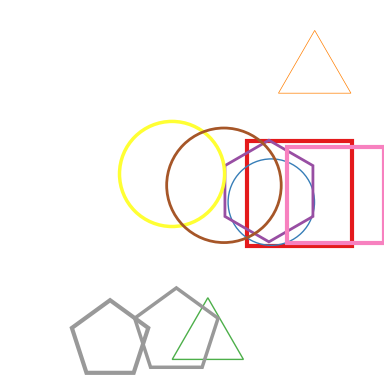[{"shape": "square", "thickness": 3, "radius": 0.68, "center": [0.777, 0.497]}, {"shape": "circle", "thickness": 1, "radius": 0.56, "center": [0.705, 0.475]}, {"shape": "triangle", "thickness": 1, "radius": 0.53, "center": [0.54, 0.12]}, {"shape": "hexagon", "thickness": 2, "radius": 0.66, "center": [0.699, 0.504]}, {"shape": "triangle", "thickness": 0.5, "radius": 0.54, "center": [0.817, 0.812]}, {"shape": "circle", "thickness": 2.5, "radius": 0.68, "center": [0.447, 0.548]}, {"shape": "circle", "thickness": 2, "radius": 0.74, "center": [0.582, 0.519]}, {"shape": "square", "thickness": 3, "radius": 0.63, "center": [0.871, 0.493]}, {"shape": "pentagon", "thickness": 3, "radius": 0.52, "center": [0.286, 0.116]}, {"shape": "pentagon", "thickness": 2.5, "radius": 0.57, "center": [0.458, 0.138]}]